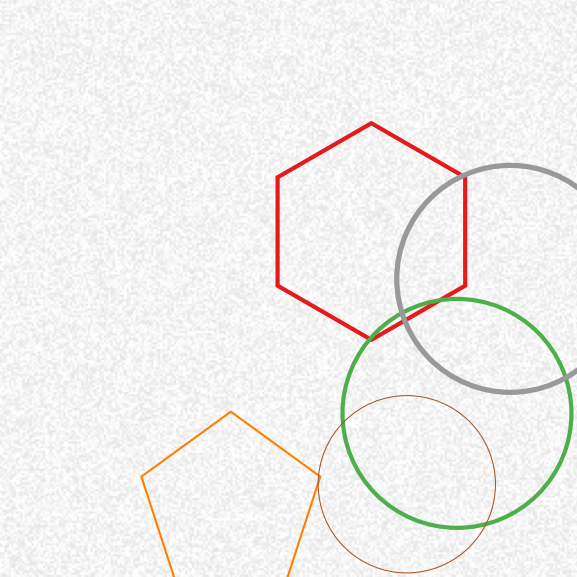[{"shape": "hexagon", "thickness": 2, "radius": 0.94, "center": [0.643, 0.598]}, {"shape": "circle", "thickness": 2, "radius": 0.99, "center": [0.791, 0.283]}, {"shape": "pentagon", "thickness": 1, "radius": 0.81, "center": [0.4, 0.124]}, {"shape": "circle", "thickness": 0.5, "radius": 0.77, "center": [0.704, 0.161]}, {"shape": "circle", "thickness": 2.5, "radius": 0.98, "center": [0.884, 0.516]}]